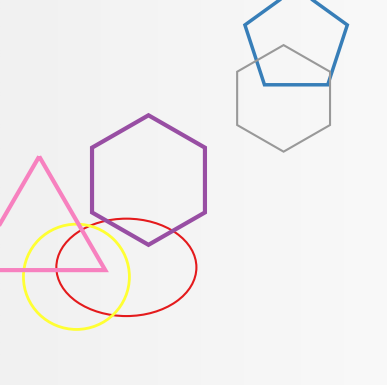[{"shape": "oval", "thickness": 1.5, "radius": 0.9, "center": [0.326, 0.306]}, {"shape": "pentagon", "thickness": 2.5, "radius": 0.69, "center": [0.764, 0.892]}, {"shape": "hexagon", "thickness": 3, "radius": 0.84, "center": [0.383, 0.532]}, {"shape": "circle", "thickness": 2, "radius": 0.68, "center": [0.197, 0.281]}, {"shape": "triangle", "thickness": 3, "radius": 0.98, "center": [0.101, 0.397]}, {"shape": "hexagon", "thickness": 1.5, "radius": 0.69, "center": [0.732, 0.744]}]